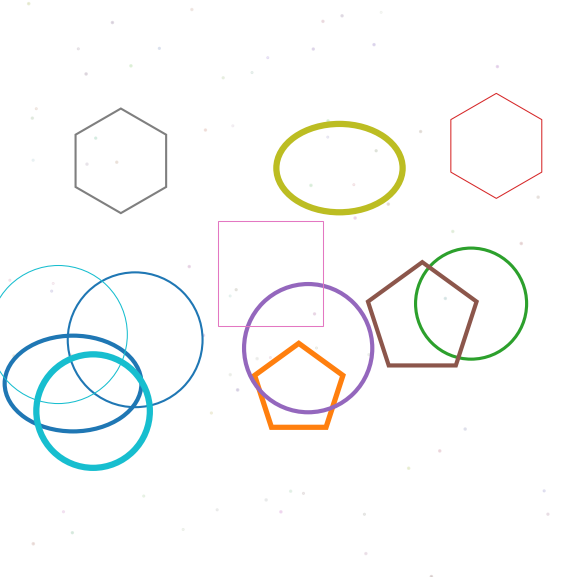[{"shape": "oval", "thickness": 2, "radius": 0.59, "center": [0.126, 0.335]}, {"shape": "circle", "thickness": 1, "radius": 0.58, "center": [0.234, 0.411]}, {"shape": "pentagon", "thickness": 2.5, "radius": 0.4, "center": [0.517, 0.324]}, {"shape": "circle", "thickness": 1.5, "radius": 0.48, "center": [0.816, 0.473]}, {"shape": "hexagon", "thickness": 0.5, "radius": 0.45, "center": [0.859, 0.747]}, {"shape": "circle", "thickness": 2, "radius": 0.56, "center": [0.534, 0.396]}, {"shape": "pentagon", "thickness": 2, "radius": 0.49, "center": [0.731, 0.446]}, {"shape": "square", "thickness": 0.5, "radius": 0.46, "center": [0.468, 0.525]}, {"shape": "hexagon", "thickness": 1, "radius": 0.45, "center": [0.209, 0.721]}, {"shape": "oval", "thickness": 3, "radius": 0.55, "center": [0.588, 0.708]}, {"shape": "circle", "thickness": 0.5, "radius": 0.6, "center": [0.101, 0.42]}, {"shape": "circle", "thickness": 3, "radius": 0.49, "center": [0.161, 0.287]}]